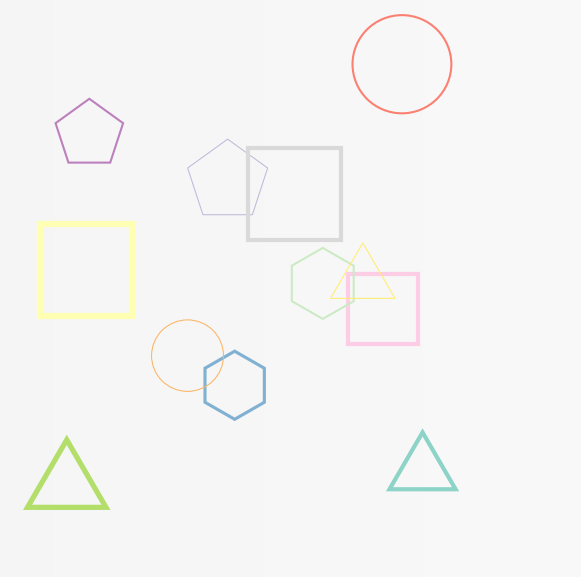[{"shape": "triangle", "thickness": 2, "radius": 0.33, "center": [0.727, 0.185]}, {"shape": "square", "thickness": 3, "radius": 0.4, "center": [0.148, 0.532]}, {"shape": "pentagon", "thickness": 0.5, "radius": 0.36, "center": [0.392, 0.686]}, {"shape": "circle", "thickness": 1, "radius": 0.43, "center": [0.691, 0.888]}, {"shape": "hexagon", "thickness": 1.5, "radius": 0.29, "center": [0.404, 0.332]}, {"shape": "circle", "thickness": 0.5, "radius": 0.31, "center": [0.323, 0.383]}, {"shape": "triangle", "thickness": 2.5, "radius": 0.39, "center": [0.115, 0.16]}, {"shape": "square", "thickness": 2, "radius": 0.3, "center": [0.659, 0.464]}, {"shape": "square", "thickness": 2, "radius": 0.4, "center": [0.506, 0.664]}, {"shape": "pentagon", "thickness": 1, "radius": 0.31, "center": [0.154, 0.767]}, {"shape": "hexagon", "thickness": 1, "radius": 0.31, "center": [0.555, 0.508]}, {"shape": "triangle", "thickness": 0.5, "radius": 0.32, "center": [0.624, 0.514]}]